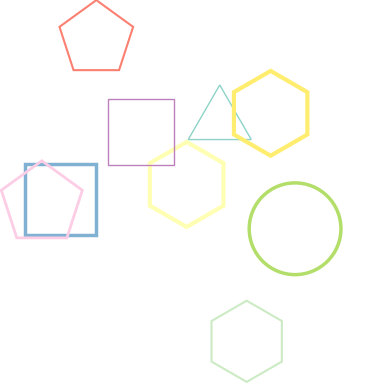[{"shape": "triangle", "thickness": 1, "radius": 0.47, "center": [0.571, 0.685]}, {"shape": "hexagon", "thickness": 3, "radius": 0.55, "center": [0.485, 0.521]}, {"shape": "pentagon", "thickness": 1.5, "radius": 0.5, "center": [0.25, 0.899]}, {"shape": "square", "thickness": 2.5, "radius": 0.46, "center": [0.157, 0.482]}, {"shape": "circle", "thickness": 2.5, "radius": 0.6, "center": [0.766, 0.406]}, {"shape": "pentagon", "thickness": 2, "radius": 0.55, "center": [0.109, 0.472]}, {"shape": "square", "thickness": 1, "radius": 0.42, "center": [0.366, 0.657]}, {"shape": "hexagon", "thickness": 1.5, "radius": 0.53, "center": [0.641, 0.113]}, {"shape": "hexagon", "thickness": 3, "radius": 0.55, "center": [0.703, 0.706]}]